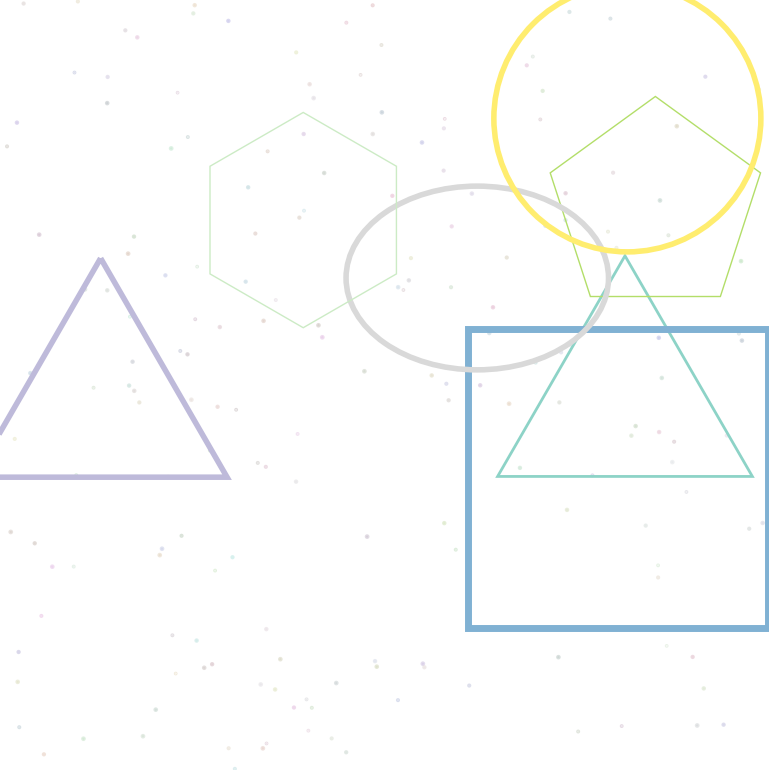[{"shape": "triangle", "thickness": 1, "radius": 0.96, "center": [0.812, 0.477]}, {"shape": "triangle", "thickness": 2, "radius": 0.95, "center": [0.131, 0.475]}, {"shape": "square", "thickness": 2.5, "radius": 0.97, "center": [0.803, 0.378]}, {"shape": "pentagon", "thickness": 0.5, "radius": 0.72, "center": [0.851, 0.731]}, {"shape": "oval", "thickness": 2, "radius": 0.85, "center": [0.62, 0.639]}, {"shape": "hexagon", "thickness": 0.5, "radius": 0.7, "center": [0.394, 0.714]}, {"shape": "circle", "thickness": 2, "radius": 0.87, "center": [0.815, 0.846]}]